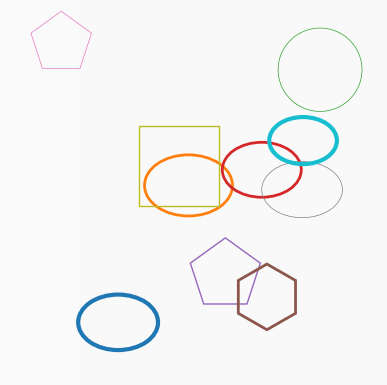[{"shape": "oval", "thickness": 3, "radius": 0.51, "center": [0.305, 0.163]}, {"shape": "oval", "thickness": 2, "radius": 0.57, "center": [0.486, 0.518]}, {"shape": "circle", "thickness": 0.5, "radius": 0.54, "center": [0.826, 0.819]}, {"shape": "oval", "thickness": 2, "radius": 0.51, "center": [0.676, 0.559]}, {"shape": "pentagon", "thickness": 1, "radius": 0.47, "center": [0.582, 0.287]}, {"shape": "hexagon", "thickness": 2, "radius": 0.43, "center": [0.689, 0.229]}, {"shape": "pentagon", "thickness": 0.5, "radius": 0.41, "center": [0.158, 0.889]}, {"shape": "oval", "thickness": 0.5, "radius": 0.52, "center": [0.78, 0.507]}, {"shape": "square", "thickness": 1, "radius": 0.52, "center": [0.463, 0.569]}, {"shape": "oval", "thickness": 3, "radius": 0.44, "center": [0.782, 0.635]}]